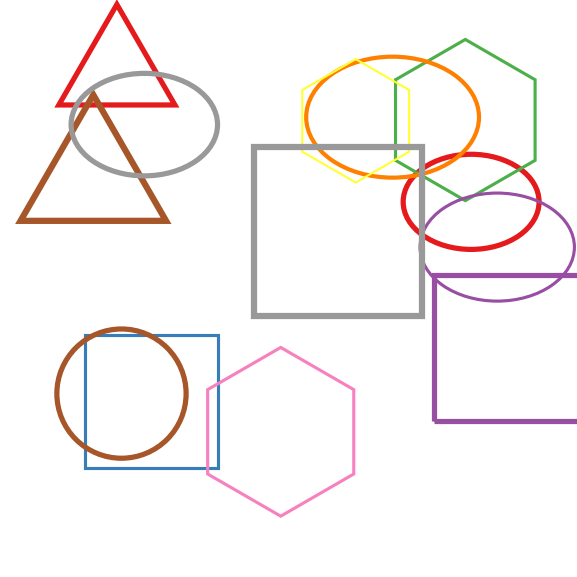[{"shape": "triangle", "thickness": 2.5, "radius": 0.58, "center": [0.202, 0.875]}, {"shape": "oval", "thickness": 2.5, "radius": 0.59, "center": [0.816, 0.65]}, {"shape": "square", "thickness": 1.5, "radius": 0.58, "center": [0.262, 0.304]}, {"shape": "hexagon", "thickness": 1.5, "radius": 0.7, "center": [0.806, 0.791]}, {"shape": "oval", "thickness": 1.5, "radius": 0.67, "center": [0.861, 0.571]}, {"shape": "square", "thickness": 2.5, "radius": 0.63, "center": [0.878, 0.397]}, {"shape": "oval", "thickness": 2, "radius": 0.75, "center": [0.68, 0.796]}, {"shape": "hexagon", "thickness": 1, "radius": 0.53, "center": [0.616, 0.79]}, {"shape": "triangle", "thickness": 3, "radius": 0.73, "center": [0.162, 0.689]}, {"shape": "circle", "thickness": 2.5, "radius": 0.56, "center": [0.21, 0.318]}, {"shape": "hexagon", "thickness": 1.5, "radius": 0.73, "center": [0.486, 0.251]}, {"shape": "oval", "thickness": 2.5, "radius": 0.63, "center": [0.25, 0.783]}, {"shape": "square", "thickness": 3, "radius": 0.73, "center": [0.585, 0.598]}]